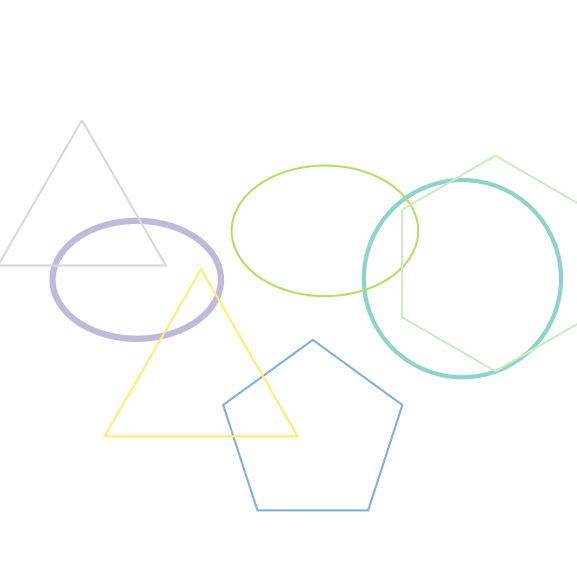[{"shape": "circle", "thickness": 2, "radius": 0.85, "center": [0.801, 0.517]}, {"shape": "oval", "thickness": 3, "radius": 0.73, "center": [0.237, 0.515]}, {"shape": "pentagon", "thickness": 1, "radius": 0.82, "center": [0.542, 0.247]}, {"shape": "oval", "thickness": 1, "radius": 0.81, "center": [0.563, 0.599]}, {"shape": "triangle", "thickness": 1, "radius": 0.84, "center": [0.142, 0.623]}, {"shape": "hexagon", "thickness": 1, "radius": 0.93, "center": [0.858, 0.543]}, {"shape": "triangle", "thickness": 1, "radius": 0.96, "center": [0.348, 0.34]}]